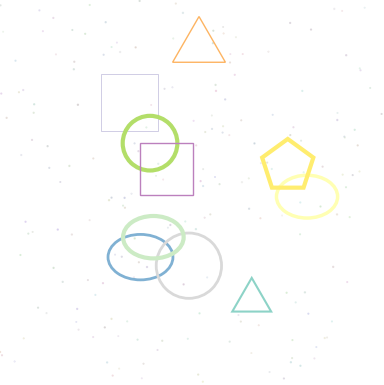[{"shape": "triangle", "thickness": 1.5, "radius": 0.29, "center": [0.654, 0.22]}, {"shape": "oval", "thickness": 2.5, "radius": 0.4, "center": [0.797, 0.489]}, {"shape": "square", "thickness": 0.5, "radius": 0.37, "center": [0.336, 0.733]}, {"shape": "oval", "thickness": 2, "radius": 0.42, "center": [0.365, 0.332]}, {"shape": "triangle", "thickness": 1, "radius": 0.4, "center": [0.517, 0.878]}, {"shape": "circle", "thickness": 3, "radius": 0.35, "center": [0.39, 0.628]}, {"shape": "circle", "thickness": 2, "radius": 0.42, "center": [0.491, 0.31]}, {"shape": "square", "thickness": 1, "radius": 0.34, "center": [0.432, 0.56]}, {"shape": "oval", "thickness": 3, "radius": 0.39, "center": [0.398, 0.384]}, {"shape": "pentagon", "thickness": 3, "radius": 0.35, "center": [0.747, 0.569]}]